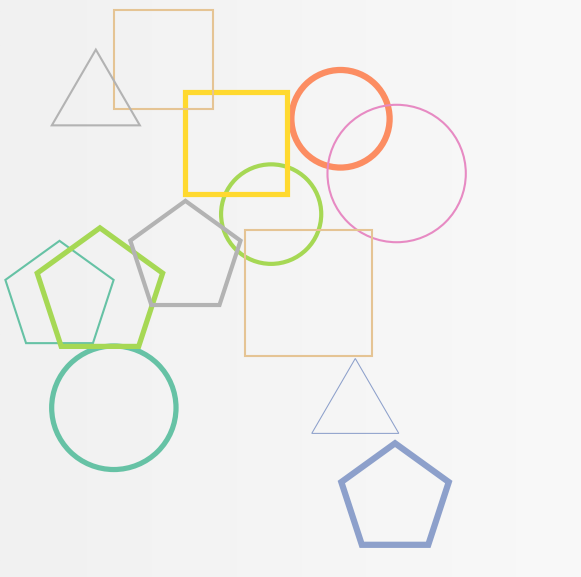[{"shape": "pentagon", "thickness": 1, "radius": 0.49, "center": [0.102, 0.484]}, {"shape": "circle", "thickness": 2.5, "radius": 0.53, "center": [0.196, 0.293]}, {"shape": "circle", "thickness": 3, "radius": 0.42, "center": [0.586, 0.793]}, {"shape": "pentagon", "thickness": 3, "radius": 0.49, "center": [0.68, 0.134]}, {"shape": "triangle", "thickness": 0.5, "radius": 0.43, "center": [0.611, 0.292]}, {"shape": "circle", "thickness": 1, "radius": 0.59, "center": [0.682, 0.699]}, {"shape": "pentagon", "thickness": 2.5, "radius": 0.57, "center": [0.172, 0.491]}, {"shape": "circle", "thickness": 2, "radius": 0.43, "center": [0.467, 0.628]}, {"shape": "square", "thickness": 2.5, "radius": 0.44, "center": [0.406, 0.752]}, {"shape": "square", "thickness": 1, "radius": 0.43, "center": [0.281, 0.896]}, {"shape": "square", "thickness": 1, "radius": 0.55, "center": [0.531, 0.491]}, {"shape": "pentagon", "thickness": 2, "radius": 0.5, "center": [0.319, 0.552]}, {"shape": "triangle", "thickness": 1, "radius": 0.44, "center": [0.165, 0.826]}]